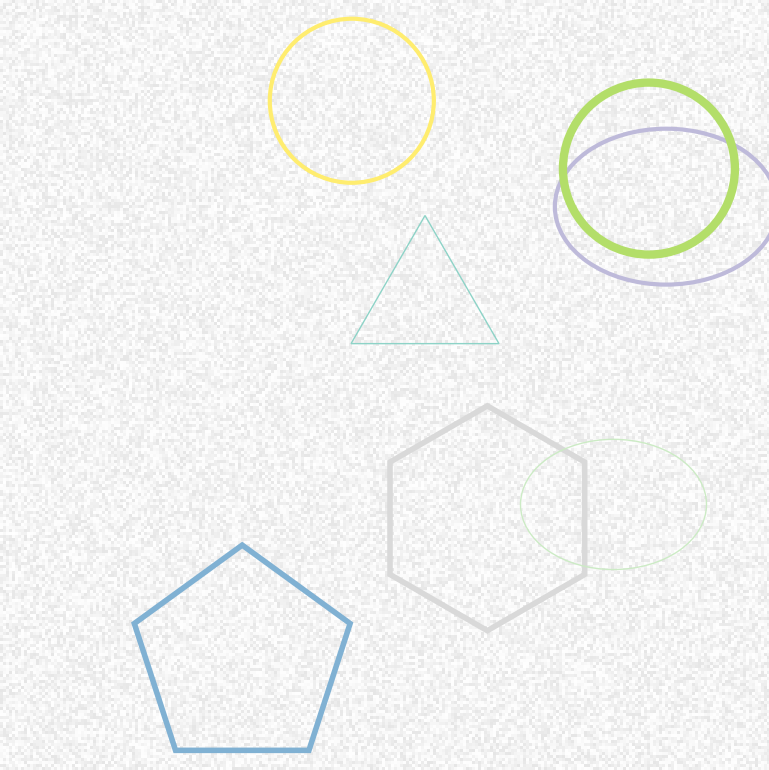[{"shape": "triangle", "thickness": 0.5, "radius": 0.55, "center": [0.552, 0.609]}, {"shape": "oval", "thickness": 1.5, "radius": 0.72, "center": [0.865, 0.732]}, {"shape": "pentagon", "thickness": 2, "radius": 0.74, "center": [0.315, 0.145]}, {"shape": "circle", "thickness": 3, "radius": 0.56, "center": [0.843, 0.781]}, {"shape": "hexagon", "thickness": 2, "radius": 0.73, "center": [0.633, 0.327]}, {"shape": "oval", "thickness": 0.5, "radius": 0.6, "center": [0.797, 0.345]}, {"shape": "circle", "thickness": 1.5, "radius": 0.53, "center": [0.457, 0.869]}]